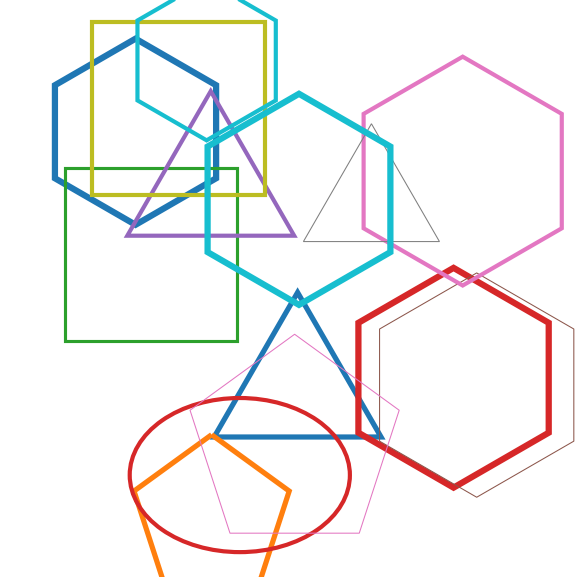[{"shape": "triangle", "thickness": 2.5, "radius": 0.83, "center": [0.515, 0.326]}, {"shape": "hexagon", "thickness": 3, "radius": 0.81, "center": [0.235, 0.771]}, {"shape": "pentagon", "thickness": 2.5, "radius": 0.71, "center": [0.366, 0.105]}, {"shape": "square", "thickness": 1.5, "radius": 0.75, "center": [0.262, 0.558]}, {"shape": "oval", "thickness": 2, "radius": 0.95, "center": [0.415, 0.177]}, {"shape": "hexagon", "thickness": 3, "radius": 0.95, "center": [0.785, 0.345]}, {"shape": "triangle", "thickness": 2, "radius": 0.83, "center": [0.365, 0.674]}, {"shape": "hexagon", "thickness": 0.5, "radius": 0.97, "center": [0.825, 0.332]}, {"shape": "hexagon", "thickness": 2, "radius": 0.99, "center": [0.801, 0.703]}, {"shape": "pentagon", "thickness": 0.5, "radius": 0.95, "center": [0.51, 0.23]}, {"shape": "triangle", "thickness": 0.5, "radius": 0.68, "center": [0.643, 0.649]}, {"shape": "square", "thickness": 2, "radius": 0.75, "center": [0.309, 0.811]}, {"shape": "hexagon", "thickness": 2, "radius": 0.69, "center": [0.358, 0.894]}, {"shape": "hexagon", "thickness": 3, "radius": 0.91, "center": [0.518, 0.654]}]